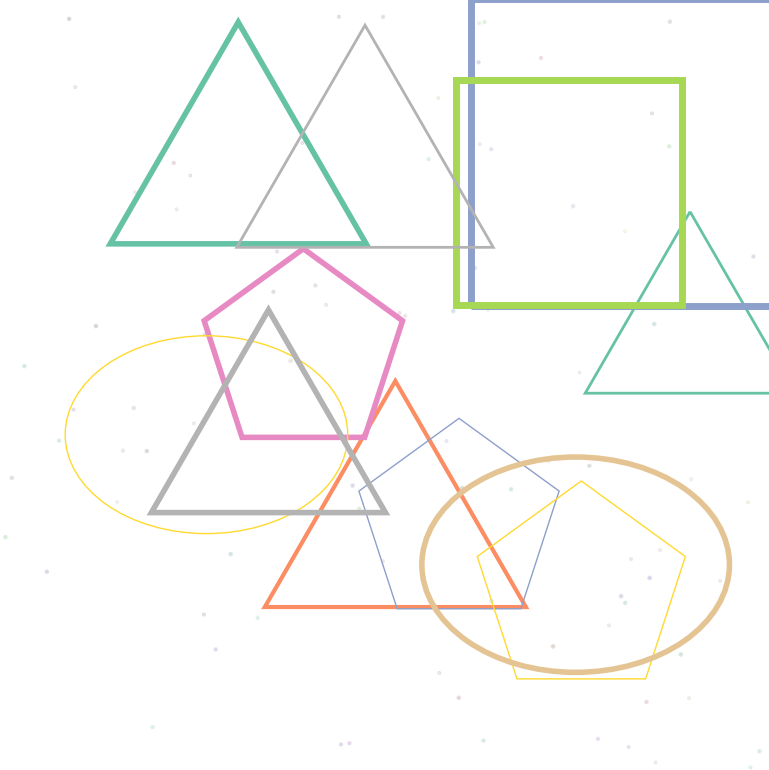[{"shape": "triangle", "thickness": 2, "radius": 0.96, "center": [0.309, 0.779]}, {"shape": "triangle", "thickness": 1, "radius": 0.79, "center": [0.896, 0.568]}, {"shape": "triangle", "thickness": 1.5, "radius": 0.98, "center": [0.513, 0.31]}, {"shape": "square", "thickness": 2.5, "radius": 1.0, "center": [0.811, 0.802]}, {"shape": "pentagon", "thickness": 0.5, "radius": 0.68, "center": [0.596, 0.32]}, {"shape": "pentagon", "thickness": 2, "radius": 0.68, "center": [0.394, 0.542]}, {"shape": "square", "thickness": 2.5, "radius": 0.73, "center": [0.739, 0.75]}, {"shape": "pentagon", "thickness": 0.5, "radius": 0.71, "center": [0.755, 0.233]}, {"shape": "oval", "thickness": 0.5, "radius": 0.92, "center": [0.268, 0.435]}, {"shape": "oval", "thickness": 2, "radius": 1.0, "center": [0.748, 0.267]}, {"shape": "triangle", "thickness": 1, "radius": 0.96, "center": [0.474, 0.775]}, {"shape": "triangle", "thickness": 2, "radius": 0.88, "center": [0.349, 0.422]}]